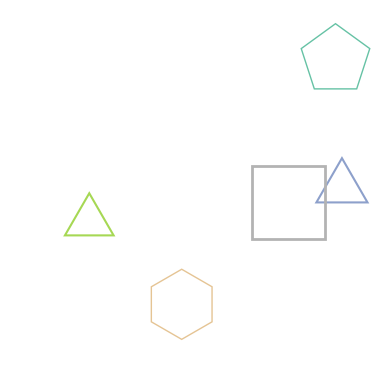[{"shape": "pentagon", "thickness": 1, "radius": 0.47, "center": [0.871, 0.845]}, {"shape": "triangle", "thickness": 1.5, "radius": 0.38, "center": [0.888, 0.513]}, {"shape": "triangle", "thickness": 1.5, "radius": 0.36, "center": [0.232, 0.425]}, {"shape": "hexagon", "thickness": 1, "radius": 0.46, "center": [0.472, 0.21]}, {"shape": "square", "thickness": 2, "radius": 0.47, "center": [0.75, 0.473]}]